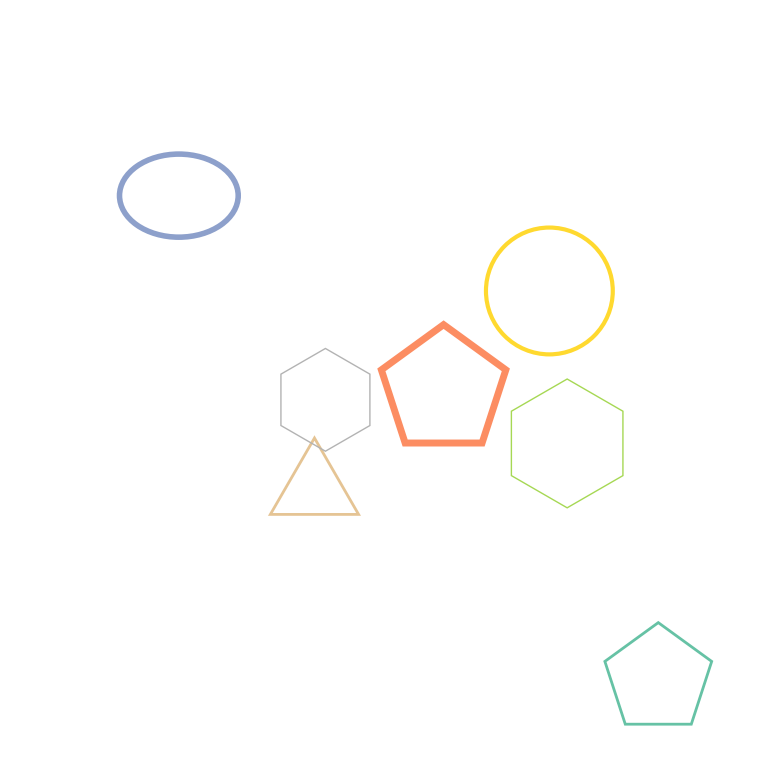[{"shape": "pentagon", "thickness": 1, "radius": 0.36, "center": [0.855, 0.118]}, {"shape": "pentagon", "thickness": 2.5, "radius": 0.42, "center": [0.576, 0.493]}, {"shape": "oval", "thickness": 2, "radius": 0.39, "center": [0.232, 0.746]}, {"shape": "hexagon", "thickness": 0.5, "radius": 0.42, "center": [0.737, 0.424]}, {"shape": "circle", "thickness": 1.5, "radius": 0.41, "center": [0.713, 0.622]}, {"shape": "triangle", "thickness": 1, "radius": 0.33, "center": [0.408, 0.365]}, {"shape": "hexagon", "thickness": 0.5, "radius": 0.33, "center": [0.423, 0.481]}]